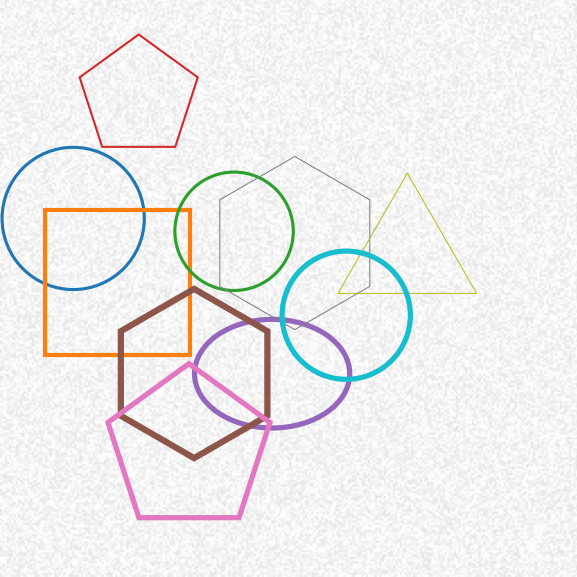[{"shape": "circle", "thickness": 1.5, "radius": 0.62, "center": [0.127, 0.621]}, {"shape": "square", "thickness": 2, "radius": 0.62, "center": [0.204, 0.51]}, {"shape": "circle", "thickness": 1.5, "radius": 0.51, "center": [0.405, 0.599]}, {"shape": "pentagon", "thickness": 1, "radius": 0.54, "center": [0.24, 0.832]}, {"shape": "oval", "thickness": 2.5, "radius": 0.67, "center": [0.471, 0.352]}, {"shape": "hexagon", "thickness": 3, "radius": 0.73, "center": [0.336, 0.352]}, {"shape": "pentagon", "thickness": 2.5, "radius": 0.74, "center": [0.327, 0.222]}, {"shape": "hexagon", "thickness": 0.5, "radius": 0.75, "center": [0.51, 0.578]}, {"shape": "triangle", "thickness": 0.5, "radius": 0.69, "center": [0.705, 0.56]}, {"shape": "circle", "thickness": 2.5, "radius": 0.56, "center": [0.6, 0.453]}]